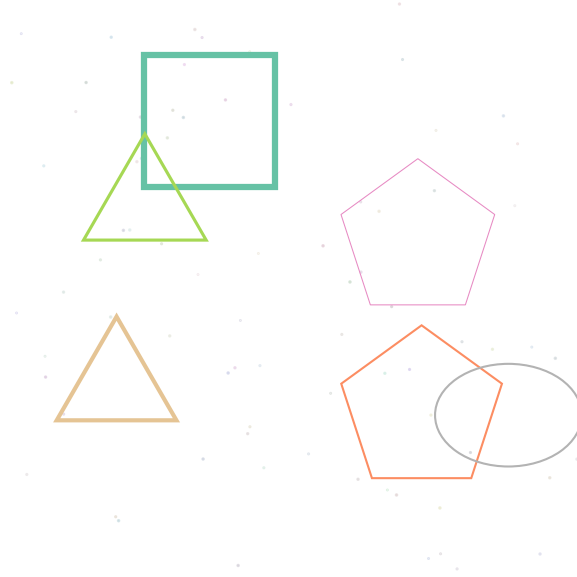[{"shape": "square", "thickness": 3, "radius": 0.57, "center": [0.363, 0.79]}, {"shape": "pentagon", "thickness": 1, "radius": 0.73, "center": [0.73, 0.29]}, {"shape": "pentagon", "thickness": 0.5, "radius": 0.7, "center": [0.724, 0.584]}, {"shape": "triangle", "thickness": 1.5, "radius": 0.61, "center": [0.251, 0.645]}, {"shape": "triangle", "thickness": 2, "radius": 0.6, "center": [0.202, 0.331]}, {"shape": "oval", "thickness": 1, "radius": 0.63, "center": [0.88, 0.28]}]